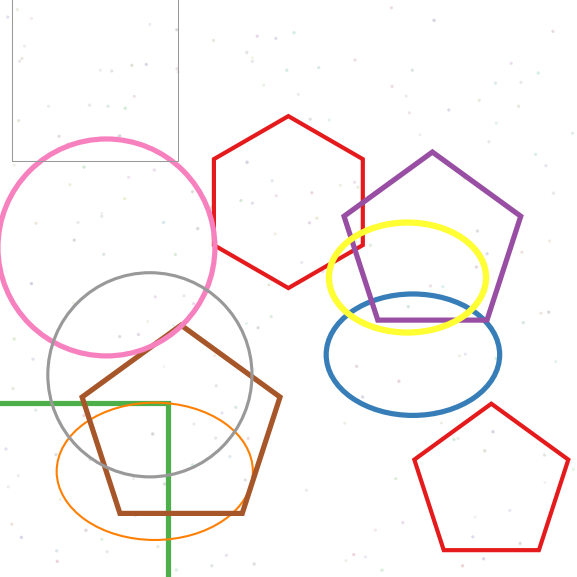[{"shape": "pentagon", "thickness": 2, "radius": 0.7, "center": [0.851, 0.16]}, {"shape": "hexagon", "thickness": 2, "radius": 0.74, "center": [0.499, 0.649]}, {"shape": "oval", "thickness": 2.5, "radius": 0.75, "center": [0.715, 0.385]}, {"shape": "square", "thickness": 2.5, "radius": 0.86, "center": [0.12, 0.13]}, {"shape": "pentagon", "thickness": 2.5, "radius": 0.8, "center": [0.749, 0.575]}, {"shape": "oval", "thickness": 1, "radius": 0.85, "center": [0.268, 0.183]}, {"shape": "oval", "thickness": 3, "radius": 0.68, "center": [0.706, 0.519]}, {"shape": "pentagon", "thickness": 2.5, "radius": 0.9, "center": [0.314, 0.256]}, {"shape": "circle", "thickness": 2.5, "radius": 0.94, "center": [0.184, 0.571]}, {"shape": "circle", "thickness": 1.5, "radius": 0.88, "center": [0.26, 0.35]}, {"shape": "square", "thickness": 0.5, "radius": 0.72, "center": [0.165, 0.864]}]